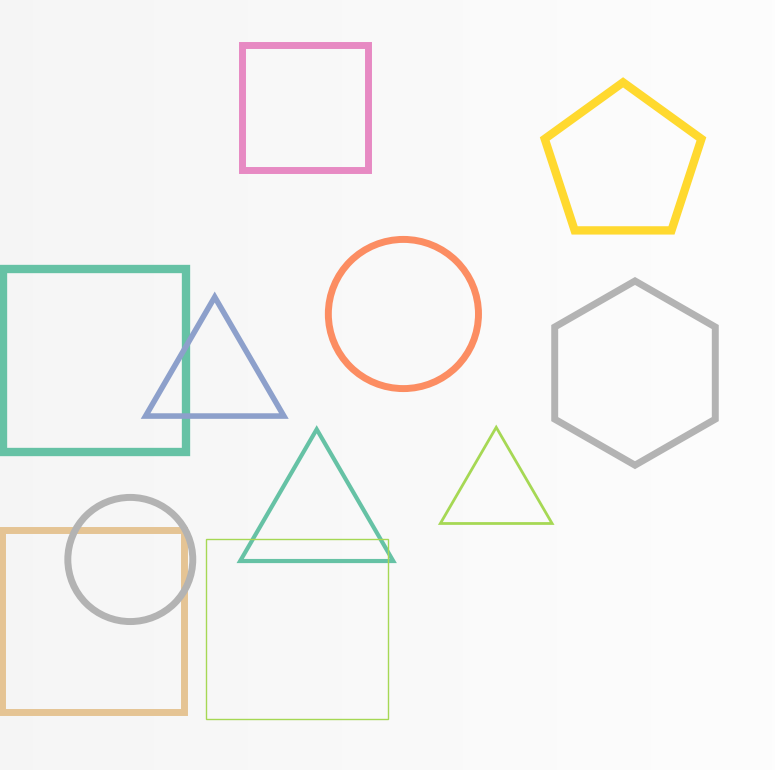[{"shape": "square", "thickness": 3, "radius": 0.59, "center": [0.122, 0.532]}, {"shape": "triangle", "thickness": 1.5, "radius": 0.57, "center": [0.409, 0.328]}, {"shape": "circle", "thickness": 2.5, "radius": 0.48, "center": [0.521, 0.592]}, {"shape": "triangle", "thickness": 2, "radius": 0.52, "center": [0.277, 0.511]}, {"shape": "square", "thickness": 2.5, "radius": 0.4, "center": [0.394, 0.86]}, {"shape": "square", "thickness": 0.5, "radius": 0.58, "center": [0.383, 0.183]}, {"shape": "triangle", "thickness": 1, "radius": 0.42, "center": [0.64, 0.362]}, {"shape": "pentagon", "thickness": 3, "radius": 0.53, "center": [0.804, 0.787]}, {"shape": "square", "thickness": 2.5, "radius": 0.59, "center": [0.12, 0.194]}, {"shape": "hexagon", "thickness": 2.5, "radius": 0.6, "center": [0.819, 0.515]}, {"shape": "circle", "thickness": 2.5, "radius": 0.4, "center": [0.168, 0.273]}]